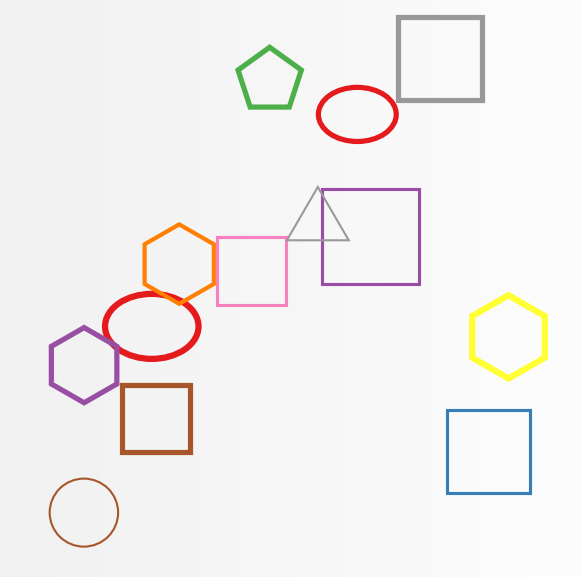[{"shape": "oval", "thickness": 2.5, "radius": 0.33, "center": [0.615, 0.801]}, {"shape": "oval", "thickness": 3, "radius": 0.4, "center": [0.261, 0.434]}, {"shape": "square", "thickness": 1.5, "radius": 0.36, "center": [0.84, 0.217]}, {"shape": "pentagon", "thickness": 2.5, "radius": 0.29, "center": [0.464, 0.86]}, {"shape": "hexagon", "thickness": 2.5, "radius": 0.33, "center": [0.145, 0.367]}, {"shape": "square", "thickness": 1.5, "radius": 0.41, "center": [0.637, 0.59]}, {"shape": "hexagon", "thickness": 2, "radius": 0.34, "center": [0.308, 0.542]}, {"shape": "hexagon", "thickness": 3, "radius": 0.36, "center": [0.875, 0.416]}, {"shape": "square", "thickness": 2.5, "radius": 0.29, "center": [0.268, 0.274]}, {"shape": "circle", "thickness": 1, "radius": 0.29, "center": [0.144, 0.111]}, {"shape": "square", "thickness": 1.5, "radius": 0.3, "center": [0.432, 0.53]}, {"shape": "square", "thickness": 2.5, "radius": 0.36, "center": [0.757, 0.898]}, {"shape": "triangle", "thickness": 1, "radius": 0.31, "center": [0.547, 0.614]}]